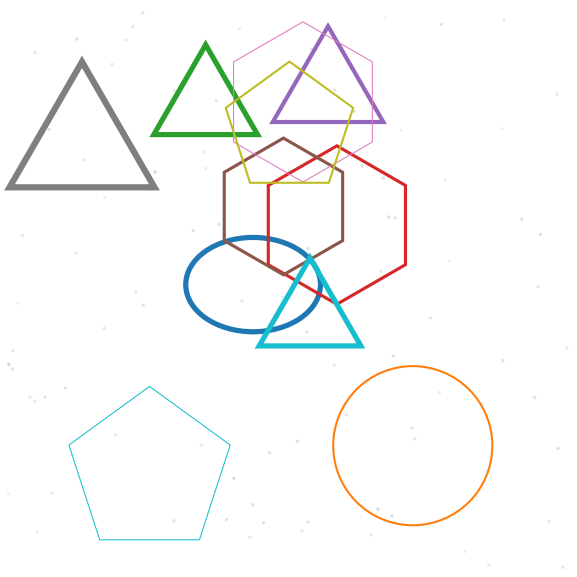[{"shape": "oval", "thickness": 2.5, "radius": 0.58, "center": [0.438, 0.506]}, {"shape": "circle", "thickness": 1, "radius": 0.69, "center": [0.715, 0.227]}, {"shape": "triangle", "thickness": 2.5, "radius": 0.52, "center": [0.356, 0.818]}, {"shape": "hexagon", "thickness": 1.5, "radius": 0.69, "center": [0.583, 0.609]}, {"shape": "triangle", "thickness": 2, "radius": 0.55, "center": [0.568, 0.843]}, {"shape": "hexagon", "thickness": 1.5, "radius": 0.59, "center": [0.491, 0.642]}, {"shape": "hexagon", "thickness": 0.5, "radius": 0.69, "center": [0.525, 0.823]}, {"shape": "triangle", "thickness": 3, "radius": 0.72, "center": [0.142, 0.747]}, {"shape": "pentagon", "thickness": 1, "radius": 0.58, "center": [0.501, 0.776]}, {"shape": "triangle", "thickness": 2.5, "radius": 0.51, "center": [0.537, 0.451]}, {"shape": "pentagon", "thickness": 0.5, "radius": 0.73, "center": [0.259, 0.183]}]